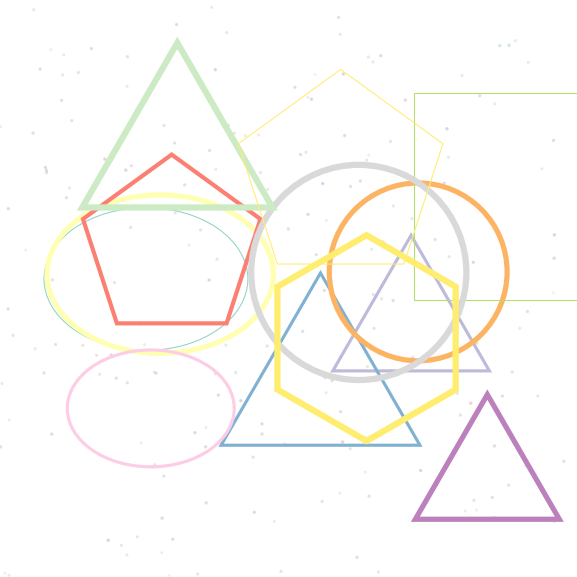[{"shape": "oval", "thickness": 0.5, "radius": 0.88, "center": [0.253, 0.516]}, {"shape": "oval", "thickness": 2.5, "radius": 0.98, "center": [0.277, 0.524]}, {"shape": "triangle", "thickness": 1.5, "radius": 0.78, "center": [0.712, 0.435]}, {"shape": "pentagon", "thickness": 2, "radius": 0.81, "center": [0.297, 0.57]}, {"shape": "triangle", "thickness": 1.5, "radius": 0.99, "center": [0.555, 0.328]}, {"shape": "circle", "thickness": 2.5, "radius": 0.77, "center": [0.724, 0.528]}, {"shape": "square", "thickness": 0.5, "radius": 0.9, "center": [0.895, 0.659]}, {"shape": "oval", "thickness": 1.5, "radius": 0.72, "center": [0.261, 0.292]}, {"shape": "circle", "thickness": 3, "radius": 0.93, "center": [0.621, 0.527]}, {"shape": "triangle", "thickness": 2.5, "radius": 0.72, "center": [0.844, 0.172]}, {"shape": "triangle", "thickness": 3, "radius": 0.95, "center": [0.307, 0.735]}, {"shape": "pentagon", "thickness": 0.5, "radius": 0.93, "center": [0.59, 0.693]}, {"shape": "hexagon", "thickness": 3, "radius": 0.89, "center": [0.635, 0.414]}]